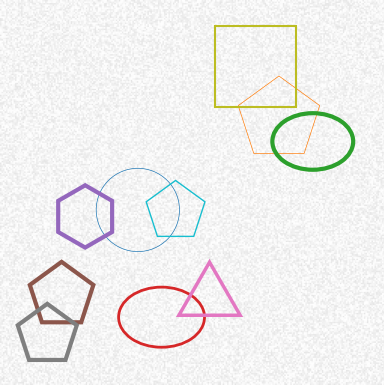[{"shape": "circle", "thickness": 0.5, "radius": 0.54, "center": [0.358, 0.455]}, {"shape": "pentagon", "thickness": 0.5, "radius": 0.56, "center": [0.725, 0.691]}, {"shape": "oval", "thickness": 3, "radius": 0.52, "center": [0.812, 0.633]}, {"shape": "oval", "thickness": 2, "radius": 0.56, "center": [0.42, 0.176]}, {"shape": "hexagon", "thickness": 3, "radius": 0.4, "center": [0.221, 0.438]}, {"shape": "pentagon", "thickness": 3, "radius": 0.43, "center": [0.16, 0.233]}, {"shape": "triangle", "thickness": 2.5, "radius": 0.46, "center": [0.544, 0.227]}, {"shape": "pentagon", "thickness": 3, "radius": 0.4, "center": [0.123, 0.13]}, {"shape": "square", "thickness": 1.5, "radius": 0.53, "center": [0.664, 0.827]}, {"shape": "pentagon", "thickness": 1, "radius": 0.4, "center": [0.456, 0.451]}]